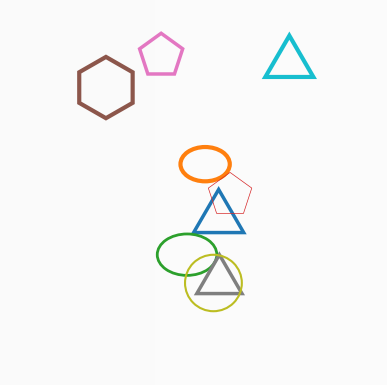[{"shape": "triangle", "thickness": 2.5, "radius": 0.37, "center": [0.564, 0.433]}, {"shape": "oval", "thickness": 3, "radius": 0.32, "center": [0.529, 0.574]}, {"shape": "oval", "thickness": 2, "radius": 0.38, "center": [0.483, 0.339]}, {"shape": "pentagon", "thickness": 0.5, "radius": 0.29, "center": [0.594, 0.493]}, {"shape": "hexagon", "thickness": 3, "radius": 0.4, "center": [0.273, 0.773]}, {"shape": "pentagon", "thickness": 2.5, "radius": 0.29, "center": [0.416, 0.855]}, {"shape": "triangle", "thickness": 2.5, "radius": 0.34, "center": [0.566, 0.271]}, {"shape": "circle", "thickness": 1.5, "radius": 0.37, "center": [0.551, 0.265]}, {"shape": "triangle", "thickness": 3, "radius": 0.36, "center": [0.747, 0.836]}]